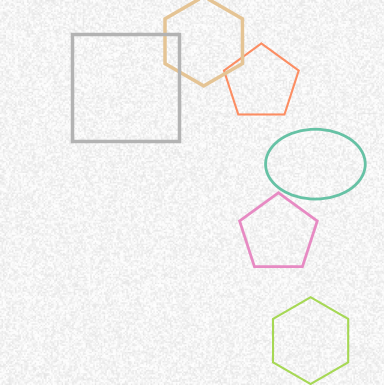[{"shape": "oval", "thickness": 2, "radius": 0.65, "center": [0.819, 0.574]}, {"shape": "pentagon", "thickness": 1.5, "radius": 0.51, "center": [0.679, 0.785]}, {"shape": "pentagon", "thickness": 2, "radius": 0.53, "center": [0.723, 0.393]}, {"shape": "hexagon", "thickness": 1.5, "radius": 0.56, "center": [0.807, 0.115]}, {"shape": "hexagon", "thickness": 2.5, "radius": 0.58, "center": [0.529, 0.893]}, {"shape": "square", "thickness": 2.5, "radius": 0.69, "center": [0.327, 0.773]}]